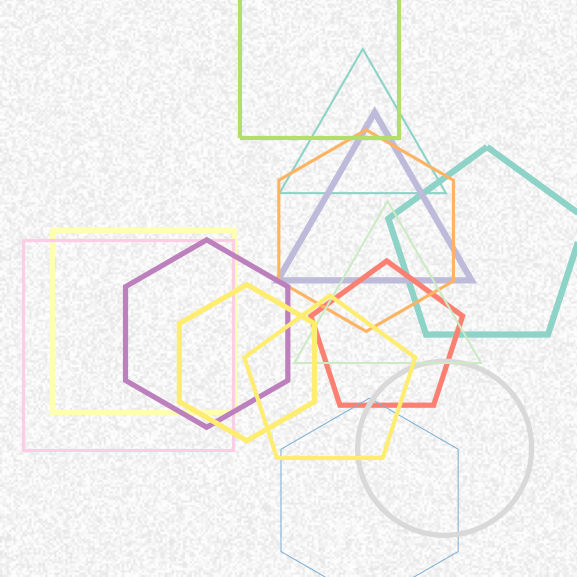[{"shape": "pentagon", "thickness": 3, "radius": 0.9, "center": [0.843, 0.565]}, {"shape": "triangle", "thickness": 1, "radius": 0.83, "center": [0.628, 0.748]}, {"shape": "square", "thickness": 2.5, "radius": 0.79, "center": [0.248, 0.443]}, {"shape": "triangle", "thickness": 3, "radius": 0.97, "center": [0.649, 0.611]}, {"shape": "pentagon", "thickness": 2.5, "radius": 0.69, "center": [0.67, 0.409]}, {"shape": "hexagon", "thickness": 0.5, "radius": 0.89, "center": [0.64, 0.133]}, {"shape": "hexagon", "thickness": 1.5, "radius": 0.87, "center": [0.634, 0.6]}, {"shape": "square", "thickness": 2, "radius": 0.69, "center": [0.553, 0.897]}, {"shape": "square", "thickness": 1.5, "radius": 0.91, "center": [0.221, 0.402]}, {"shape": "circle", "thickness": 2.5, "radius": 0.75, "center": [0.77, 0.223]}, {"shape": "hexagon", "thickness": 2.5, "radius": 0.81, "center": [0.358, 0.422]}, {"shape": "triangle", "thickness": 1, "radius": 0.93, "center": [0.671, 0.464]}, {"shape": "hexagon", "thickness": 2.5, "radius": 0.68, "center": [0.428, 0.371]}, {"shape": "pentagon", "thickness": 2, "radius": 0.78, "center": [0.571, 0.332]}]